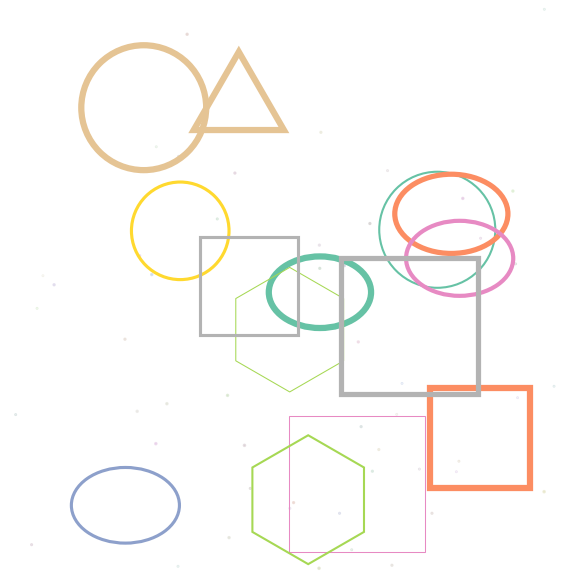[{"shape": "oval", "thickness": 3, "radius": 0.44, "center": [0.554, 0.493]}, {"shape": "circle", "thickness": 1, "radius": 0.5, "center": [0.757, 0.601]}, {"shape": "square", "thickness": 3, "radius": 0.43, "center": [0.831, 0.241]}, {"shape": "oval", "thickness": 2.5, "radius": 0.49, "center": [0.782, 0.629]}, {"shape": "oval", "thickness": 1.5, "radius": 0.47, "center": [0.217, 0.124]}, {"shape": "square", "thickness": 0.5, "radius": 0.59, "center": [0.618, 0.161]}, {"shape": "oval", "thickness": 2, "radius": 0.46, "center": [0.796, 0.552]}, {"shape": "hexagon", "thickness": 0.5, "radius": 0.54, "center": [0.502, 0.428]}, {"shape": "hexagon", "thickness": 1, "radius": 0.56, "center": [0.534, 0.134]}, {"shape": "circle", "thickness": 1.5, "radius": 0.42, "center": [0.312, 0.599]}, {"shape": "triangle", "thickness": 3, "radius": 0.45, "center": [0.414, 0.819]}, {"shape": "circle", "thickness": 3, "radius": 0.54, "center": [0.249, 0.813]}, {"shape": "square", "thickness": 1.5, "radius": 0.42, "center": [0.431, 0.503]}, {"shape": "square", "thickness": 2.5, "radius": 0.59, "center": [0.709, 0.435]}]